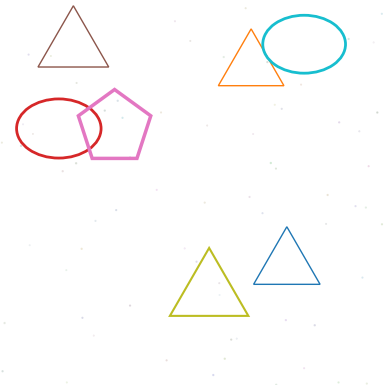[{"shape": "triangle", "thickness": 1, "radius": 0.5, "center": [0.745, 0.311]}, {"shape": "triangle", "thickness": 1, "radius": 0.49, "center": [0.652, 0.827]}, {"shape": "oval", "thickness": 2, "radius": 0.55, "center": [0.153, 0.666]}, {"shape": "triangle", "thickness": 1, "radius": 0.53, "center": [0.191, 0.879]}, {"shape": "pentagon", "thickness": 2.5, "radius": 0.49, "center": [0.298, 0.669]}, {"shape": "triangle", "thickness": 1.5, "radius": 0.59, "center": [0.543, 0.238]}, {"shape": "oval", "thickness": 2, "radius": 0.54, "center": [0.79, 0.885]}]